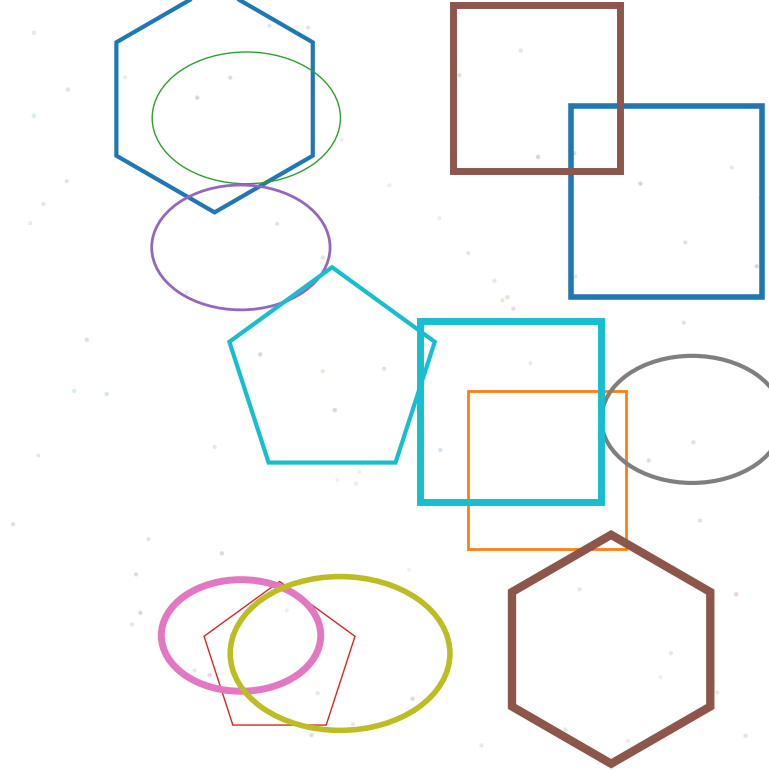[{"shape": "square", "thickness": 2, "radius": 0.62, "center": [0.866, 0.738]}, {"shape": "hexagon", "thickness": 1.5, "radius": 0.74, "center": [0.279, 0.871]}, {"shape": "square", "thickness": 1, "radius": 0.51, "center": [0.71, 0.389]}, {"shape": "oval", "thickness": 0.5, "radius": 0.61, "center": [0.32, 0.847]}, {"shape": "pentagon", "thickness": 0.5, "radius": 0.52, "center": [0.363, 0.142]}, {"shape": "oval", "thickness": 1, "radius": 0.58, "center": [0.313, 0.679]}, {"shape": "hexagon", "thickness": 3, "radius": 0.74, "center": [0.794, 0.157]}, {"shape": "square", "thickness": 2.5, "radius": 0.54, "center": [0.697, 0.886]}, {"shape": "oval", "thickness": 2.5, "radius": 0.52, "center": [0.313, 0.175]}, {"shape": "oval", "thickness": 1.5, "radius": 0.59, "center": [0.899, 0.455]}, {"shape": "oval", "thickness": 2, "radius": 0.71, "center": [0.442, 0.151]}, {"shape": "square", "thickness": 2.5, "radius": 0.59, "center": [0.663, 0.466]}, {"shape": "pentagon", "thickness": 1.5, "radius": 0.7, "center": [0.431, 0.513]}]